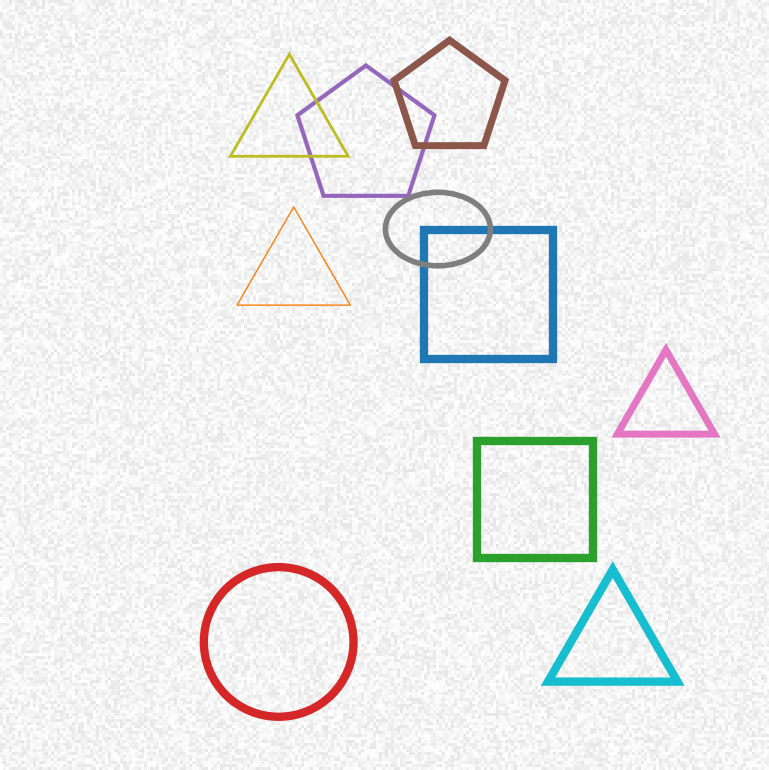[{"shape": "square", "thickness": 3, "radius": 0.42, "center": [0.635, 0.618]}, {"shape": "triangle", "thickness": 0.5, "radius": 0.43, "center": [0.381, 0.646]}, {"shape": "square", "thickness": 3, "radius": 0.38, "center": [0.695, 0.351]}, {"shape": "circle", "thickness": 3, "radius": 0.49, "center": [0.362, 0.166]}, {"shape": "pentagon", "thickness": 1.5, "radius": 0.47, "center": [0.475, 0.821]}, {"shape": "pentagon", "thickness": 2.5, "radius": 0.38, "center": [0.584, 0.872]}, {"shape": "triangle", "thickness": 2.5, "radius": 0.36, "center": [0.865, 0.473]}, {"shape": "oval", "thickness": 2, "radius": 0.34, "center": [0.569, 0.703]}, {"shape": "triangle", "thickness": 1, "radius": 0.44, "center": [0.376, 0.841]}, {"shape": "triangle", "thickness": 3, "radius": 0.49, "center": [0.796, 0.163]}]